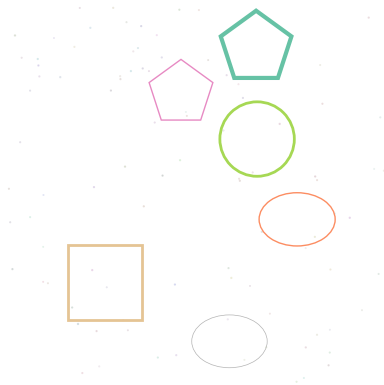[{"shape": "pentagon", "thickness": 3, "radius": 0.48, "center": [0.665, 0.876]}, {"shape": "oval", "thickness": 1, "radius": 0.49, "center": [0.772, 0.43]}, {"shape": "pentagon", "thickness": 1, "radius": 0.44, "center": [0.47, 0.759]}, {"shape": "circle", "thickness": 2, "radius": 0.48, "center": [0.668, 0.639]}, {"shape": "square", "thickness": 2, "radius": 0.48, "center": [0.272, 0.266]}, {"shape": "oval", "thickness": 0.5, "radius": 0.49, "center": [0.596, 0.113]}]